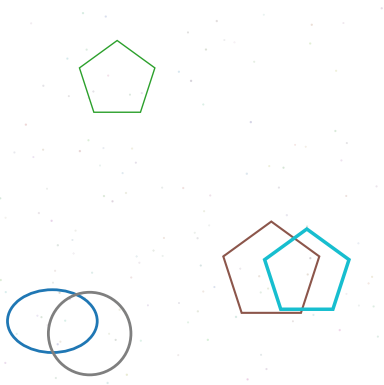[{"shape": "oval", "thickness": 2, "radius": 0.58, "center": [0.136, 0.166]}, {"shape": "pentagon", "thickness": 1, "radius": 0.51, "center": [0.304, 0.792]}, {"shape": "pentagon", "thickness": 1.5, "radius": 0.66, "center": [0.705, 0.293]}, {"shape": "circle", "thickness": 2, "radius": 0.54, "center": [0.233, 0.134]}, {"shape": "pentagon", "thickness": 2.5, "radius": 0.58, "center": [0.797, 0.29]}]